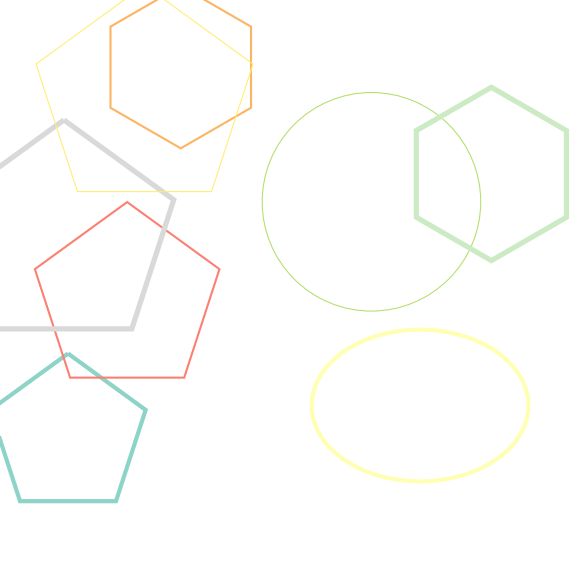[{"shape": "pentagon", "thickness": 2, "radius": 0.71, "center": [0.118, 0.246]}, {"shape": "oval", "thickness": 2, "radius": 0.94, "center": [0.727, 0.297]}, {"shape": "pentagon", "thickness": 1, "radius": 0.84, "center": [0.22, 0.481]}, {"shape": "hexagon", "thickness": 1, "radius": 0.7, "center": [0.313, 0.883]}, {"shape": "circle", "thickness": 0.5, "radius": 0.95, "center": [0.643, 0.65]}, {"shape": "pentagon", "thickness": 2.5, "radius": 1.0, "center": [0.111, 0.591]}, {"shape": "hexagon", "thickness": 2.5, "radius": 0.75, "center": [0.851, 0.698]}, {"shape": "pentagon", "thickness": 0.5, "radius": 0.99, "center": [0.25, 0.827]}]